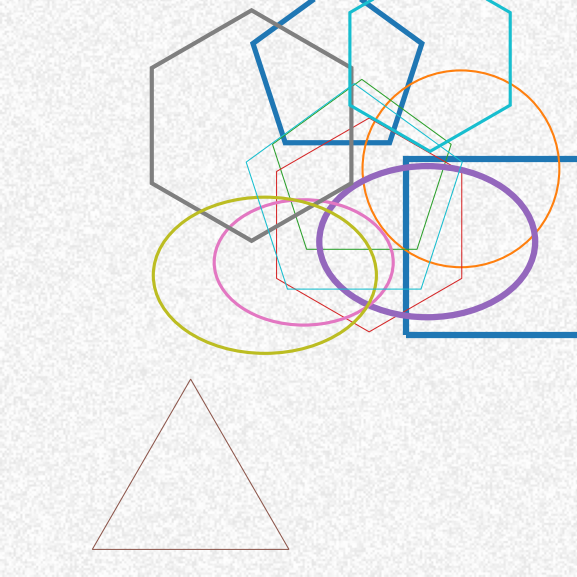[{"shape": "square", "thickness": 3, "radius": 0.76, "center": [0.856, 0.572]}, {"shape": "pentagon", "thickness": 2.5, "radius": 0.77, "center": [0.584, 0.876]}, {"shape": "circle", "thickness": 1, "radius": 0.85, "center": [0.798, 0.707]}, {"shape": "pentagon", "thickness": 0.5, "radius": 0.81, "center": [0.627, 0.699]}, {"shape": "hexagon", "thickness": 0.5, "radius": 0.93, "center": [0.639, 0.61]}, {"shape": "oval", "thickness": 3, "radius": 0.93, "center": [0.74, 0.581]}, {"shape": "triangle", "thickness": 0.5, "radius": 0.98, "center": [0.33, 0.146]}, {"shape": "oval", "thickness": 1.5, "radius": 0.78, "center": [0.526, 0.545]}, {"shape": "hexagon", "thickness": 2, "radius": 1.0, "center": [0.436, 0.782]}, {"shape": "oval", "thickness": 1.5, "radius": 0.97, "center": [0.459, 0.522]}, {"shape": "hexagon", "thickness": 1.5, "radius": 0.8, "center": [0.745, 0.897]}, {"shape": "pentagon", "thickness": 0.5, "radius": 0.98, "center": [0.613, 0.658]}]